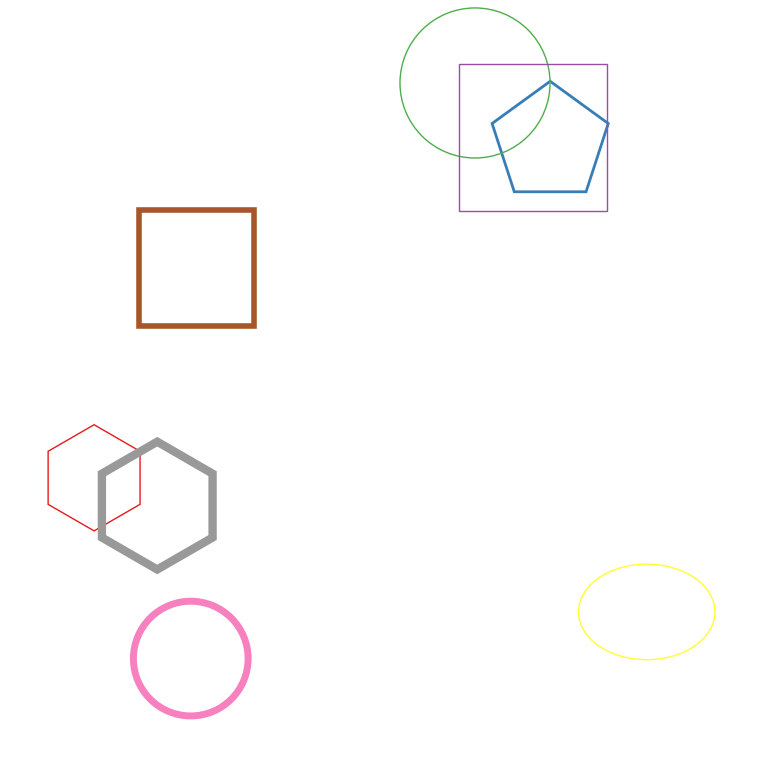[{"shape": "hexagon", "thickness": 0.5, "radius": 0.34, "center": [0.122, 0.379]}, {"shape": "pentagon", "thickness": 1, "radius": 0.4, "center": [0.715, 0.815]}, {"shape": "circle", "thickness": 0.5, "radius": 0.49, "center": [0.617, 0.892]}, {"shape": "square", "thickness": 0.5, "radius": 0.48, "center": [0.692, 0.821]}, {"shape": "oval", "thickness": 0.5, "radius": 0.44, "center": [0.84, 0.205]}, {"shape": "square", "thickness": 2, "radius": 0.37, "center": [0.256, 0.652]}, {"shape": "circle", "thickness": 2.5, "radius": 0.37, "center": [0.248, 0.145]}, {"shape": "hexagon", "thickness": 3, "radius": 0.41, "center": [0.204, 0.343]}]